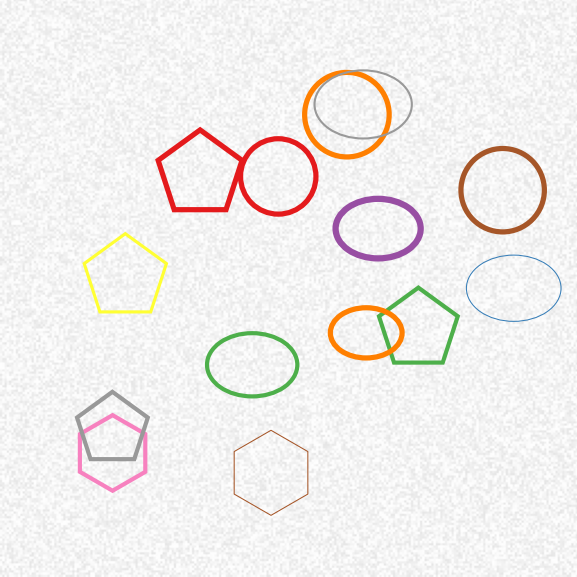[{"shape": "circle", "thickness": 2.5, "radius": 0.33, "center": [0.482, 0.694]}, {"shape": "pentagon", "thickness": 2.5, "radius": 0.38, "center": [0.346, 0.698]}, {"shape": "oval", "thickness": 0.5, "radius": 0.41, "center": [0.89, 0.5]}, {"shape": "pentagon", "thickness": 2, "radius": 0.36, "center": [0.724, 0.429]}, {"shape": "oval", "thickness": 2, "radius": 0.39, "center": [0.437, 0.367]}, {"shape": "oval", "thickness": 3, "radius": 0.37, "center": [0.655, 0.603]}, {"shape": "oval", "thickness": 2.5, "radius": 0.31, "center": [0.634, 0.423]}, {"shape": "circle", "thickness": 2.5, "radius": 0.37, "center": [0.601, 0.801]}, {"shape": "pentagon", "thickness": 1.5, "radius": 0.37, "center": [0.217, 0.52]}, {"shape": "circle", "thickness": 2.5, "radius": 0.36, "center": [0.87, 0.67]}, {"shape": "hexagon", "thickness": 0.5, "radius": 0.37, "center": [0.469, 0.18]}, {"shape": "hexagon", "thickness": 2, "radius": 0.33, "center": [0.195, 0.215]}, {"shape": "pentagon", "thickness": 2, "radius": 0.32, "center": [0.195, 0.256]}, {"shape": "oval", "thickness": 1, "radius": 0.42, "center": [0.629, 0.818]}]